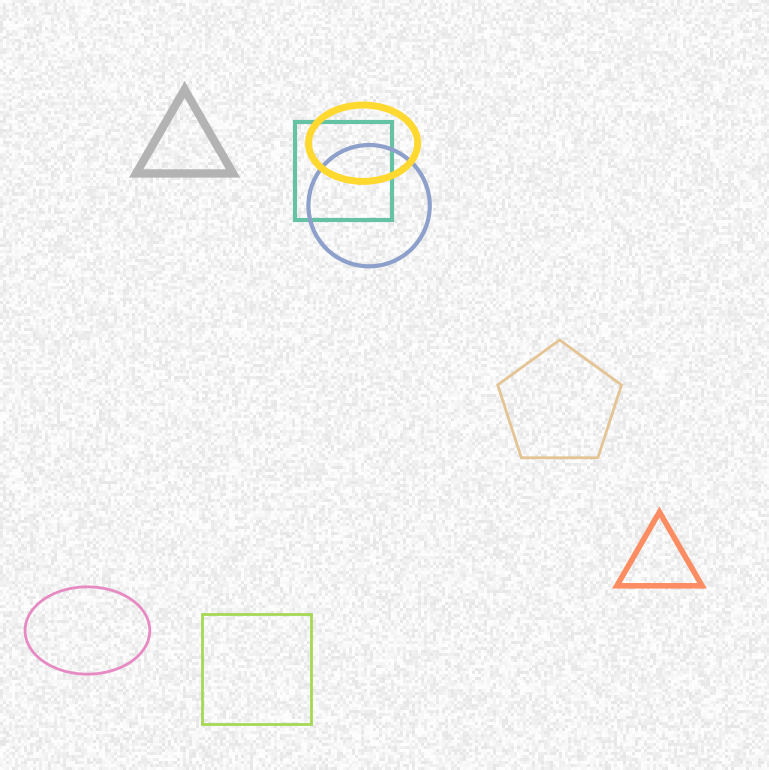[{"shape": "square", "thickness": 1.5, "radius": 0.32, "center": [0.446, 0.778]}, {"shape": "triangle", "thickness": 2, "radius": 0.32, "center": [0.856, 0.271]}, {"shape": "circle", "thickness": 1.5, "radius": 0.39, "center": [0.479, 0.733]}, {"shape": "oval", "thickness": 1, "radius": 0.4, "center": [0.114, 0.181]}, {"shape": "square", "thickness": 1, "radius": 0.35, "center": [0.333, 0.131]}, {"shape": "oval", "thickness": 2.5, "radius": 0.35, "center": [0.472, 0.814]}, {"shape": "pentagon", "thickness": 1, "radius": 0.42, "center": [0.727, 0.474]}, {"shape": "triangle", "thickness": 3, "radius": 0.36, "center": [0.24, 0.811]}]